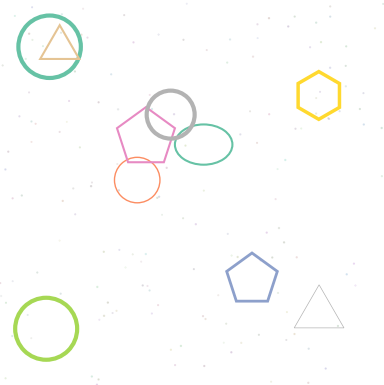[{"shape": "oval", "thickness": 1.5, "radius": 0.37, "center": [0.529, 0.624]}, {"shape": "circle", "thickness": 3, "radius": 0.41, "center": [0.129, 0.879]}, {"shape": "circle", "thickness": 1, "radius": 0.3, "center": [0.356, 0.532]}, {"shape": "pentagon", "thickness": 2, "radius": 0.35, "center": [0.655, 0.274]}, {"shape": "pentagon", "thickness": 1.5, "radius": 0.4, "center": [0.379, 0.643]}, {"shape": "circle", "thickness": 3, "radius": 0.4, "center": [0.12, 0.146]}, {"shape": "hexagon", "thickness": 2.5, "radius": 0.31, "center": [0.828, 0.752]}, {"shape": "triangle", "thickness": 1.5, "radius": 0.29, "center": [0.155, 0.876]}, {"shape": "triangle", "thickness": 0.5, "radius": 0.37, "center": [0.829, 0.186]}, {"shape": "circle", "thickness": 3, "radius": 0.31, "center": [0.443, 0.702]}]